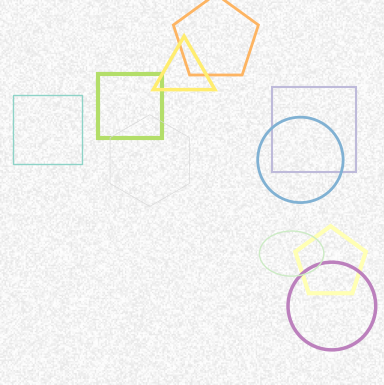[{"shape": "square", "thickness": 1, "radius": 0.45, "center": [0.124, 0.664]}, {"shape": "pentagon", "thickness": 3, "radius": 0.48, "center": [0.859, 0.316]}, {"shape": "square", "thickness": 1.5, "radius": 0.55, "center": [0.816, 0.663]}, {"shape": "circle", "thickness": 2, "radius": 0.55, "center": [0.78, 0.585]}, {"shape": "pentagon", "thickness": 2, "radius": 0.58, "center": [0.561, 0.899]}, {"shape": "square", "thickness": 3, "radius": 0.41, "center": [0.337, 0.725]}, {"shape": "hexagon", "thickness": 0.5, "radius": 0.6, "center": [0.389, 0.583]}, {"shape": "circle", "thickness": 2.5, "radius": 0.57, "center": [0.862, 0.205]}, {"shape": "oval", "thickness": 1, "radius": 0.42, "center": [0.757, 0.341]}, {"shape": "triangle", "thickness": 2.5, "radius": 0.46, "center": [0.478, 0.813]}]